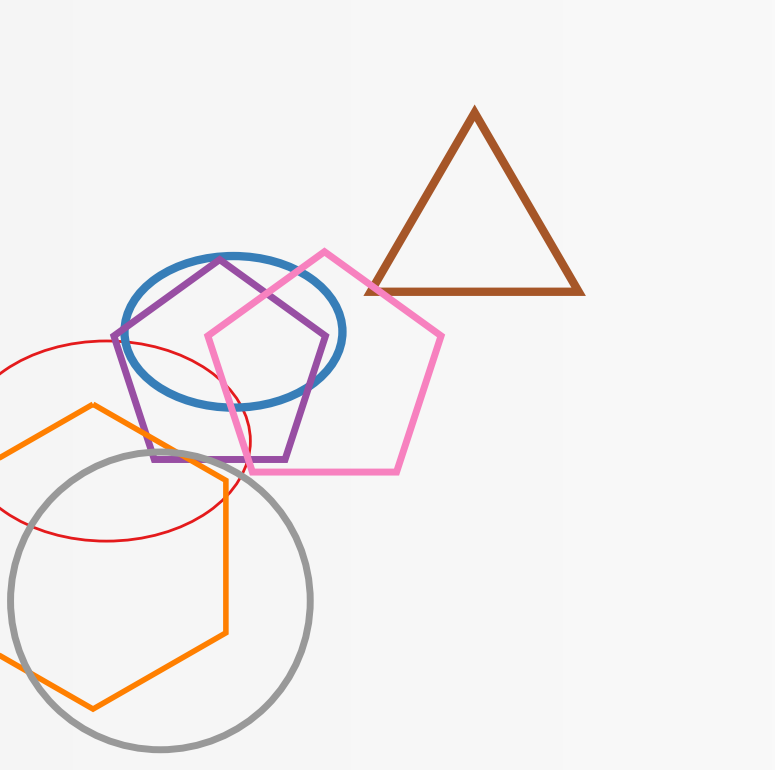[{"shape": "oval", "thickness": 1, "radius": 0.93, "center": [0.137, 0.427]}, {"shape": "oval", "thickness": 3, "radius": 0.7, "center": [0.301, 0.569]}, {"shape": "pentagon", "thickness": 2.5, "radius": 0.72, "center": [0.283, 0.519]}, {"shape": "hexagon", "thickness": 2, "radius": 0.99, "center": [0.12, 0.277]}, {"shape": "triangle", "thickness": 3, "radius": 0.77, "center": [0.612, 0.699]}, {"shape": "pentagon", "thickness": 2.5, "radius": 0.79, "center": [0.419, 0.515]}, {"shape": "circle", "thickness": 2.5, "radius": 0.97, "center": [0.207, 0.22]}]